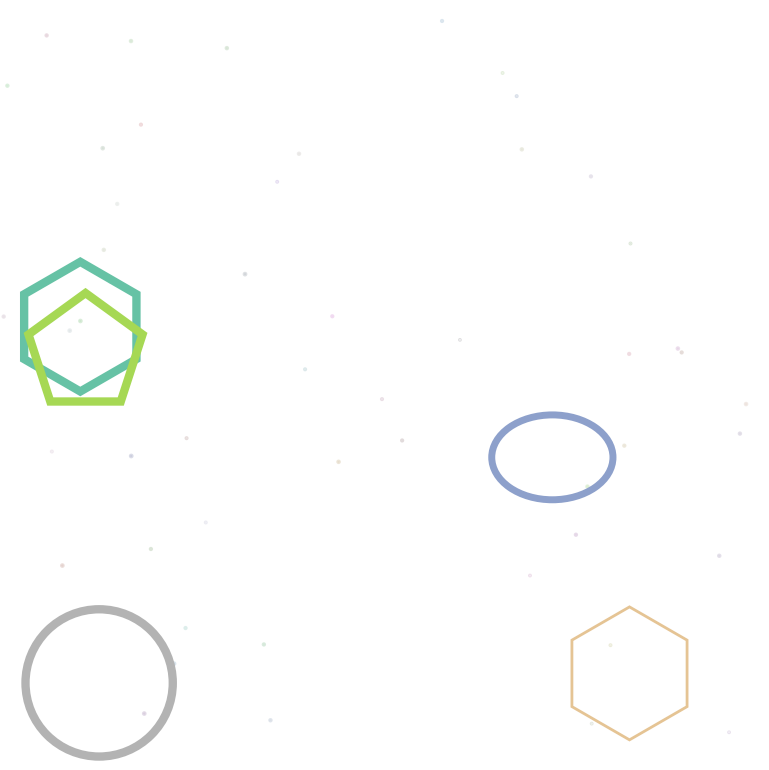[{"shape": "hexagon", "thickness": 3, "radius": 0.42, "center": [0.104, 0.576]}, {"shape": "oval", "thickness": 2.5, "radius": 0.39, "center": [0.717, 0.406]}, {"shape": "pentagon", "thickness": 3, "radius": 0.39, "center": [0.111, 0.542]}, {"shape": "hexagon", "thickness": 1, "radius": 0.43, "center": [0.818, 0.125]}, {"shape": "circle", "thickness": 3, "radius": 0.48, "center": [0.129, 0.113]}]